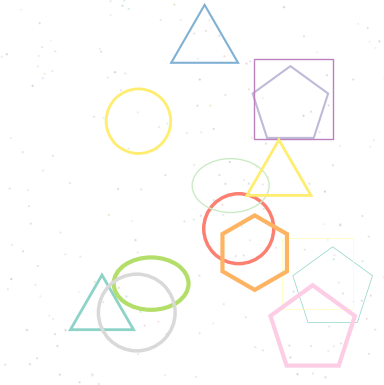[{"shape": "pentagon", "thickness": 0.5, "radius": 0.54, "center": [0.864, 0.25]}, {"shape": "triangle", "thickness": 2, "radius": 0.47, "center": [0.265, 0.191]}, {"shape": "square", "thickness": 0.5, "radius": 0.46, "center": [0.825, 0.29]}, {"shape": "pentagon", "thickness": 1.5, "radius": 0.52, "center": [0.754, 0.725]}, {"shape": "circle", "thickness": 2.5, "radius": 0.45, "center": [0.62, 0.406]}, {"shape": "triangle", "thickness": 1.5, "radius": 0.5, "center": [0.531, 0.887]}, {"shape": "hexagon", "thickness": 3, "radius": 0.48, "center": [0.662, 0.344]}, {"shape": "oval", "thickness": 3, "radius": 0.49, "center": [0.392, 0.263]}, {"shape": "pentagon", "thickness": 3, "radius": 0.58, "center": [0.812, 0.144]}, {"shape": "circle", "thickness": 2.5, "radius": 0.5, "center": [0.355, 0.188]}, {"shape": "square", "thickness": 1, "radius": 0.52, "center": [0.763, 0.743]}, {"shape": "oval", "thickness": 1, "radius": 0.5, "center": [0.599, 0.518]}, {"shape": "triangle", "thickness": 2, "radius": 0.48, "center": [0.724, 0.541]}, {"shape": "circle", "thickness": 2, "radius": 0.42, "center": [0.36, 0.685]}]